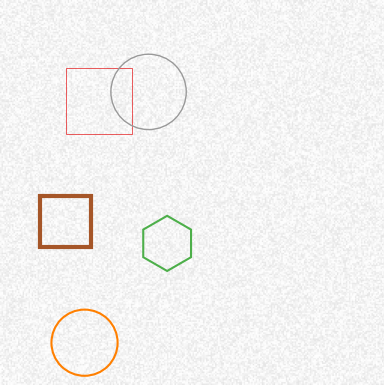[{"shape": "square", "thickness": 0.5, "radius": 0.43, "center": [0.257, 0.737]}, {"shape": "hexagon", "thickness": 1.5, "radius": 0.36, "center": [0.434, 0.368]}, {"shape": "circle", "thickness": 1.5, "radius": 0.43, "center": [0.22, 0.11]}, {"shape": "square", "thickness": 3, "radius": 0.34, "center": [0.17, 0.425]}, {"shape": "circle", "thickness": 1, "radius": 0.49, "center": [0.386, 0.761]}]